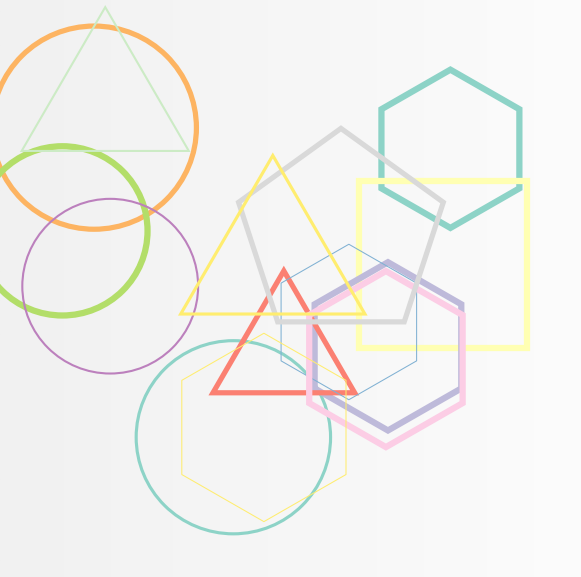[{"shape": "circle", "thickness": 1.5, "radius": 0.84, "center": [0.401, 0.242]}, {"shape": "hexagon", "thickness": 3, "radius": 0.69, "center": [0.775, 0.741]}, {"shape": "square", "thickness": 3, "radius": 0.73, "center": [0.762, 0.541]}, {"shape": "hexagon", "thickness": 3, "radius": 0.73, "center": [0.667, 0.399]}, {"shape": "triangle", "thickness": 2.5, "radius": 0.7, "center": [0.488, 0.389]}, {"shape": "hexagon", "thickness": 0.5, "radius": 0.67, "center": [0.6, 0.442]}, {"shape": "circle", "thickness": 2.5, "radius": 0.88, "center": [0.162, 0.778]}, {"shape": "circle", "thickness": 3, "radius": 0.73, "center": [0.107, 0.599]}, {"shape": "hexagon", "thickness": 3, "radius": 0.76, "center": [0.664, 0.377]}, {"shape": "pentagon", "thickness": 2.5, "radius": 0.93, "center": [0.587, 0.592]}, {"shape": "circle", "thickness": 1, "radius": 0.76, "center": [0.19, 0.504]}, {"shape": "triangle", "thickness": 1, "radius": 0.83, "center": [0.181, 0.821]}, {"shape": "hexagon", "thickness": 0.5, "radius": 0.82, "center": [0.454, 0.259]}, {"shape": "triangle", "thickness": 1.5, "radius": 0.92, "center": [0.469, 0.547]}]